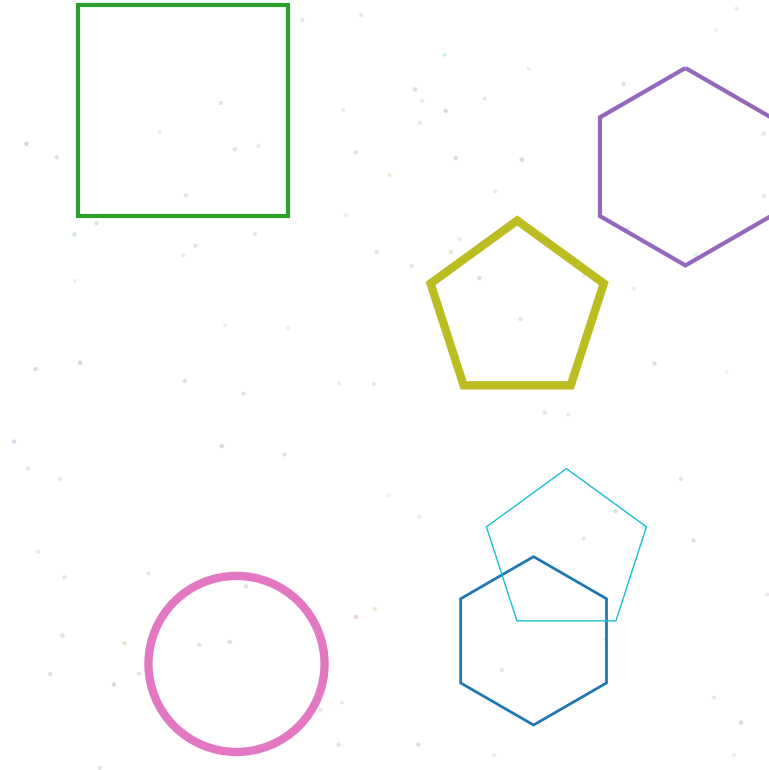[{"shape": "hexagon", "thickness": 1, "radius": 0.55, "center": [0.693, 0.168]}, {"shape": "square", "thickness": 1.5, "radius": 0.68, "center": [0.238, 0.857]}, {"shape": "hexagon", "thickness": 1.5, "radius": 0.64, "center": [0.89, 0.783]}, {"shape": "circle", "thickness": 3, "radius": 0.57, "center": [0.307, 0.138]}, {"shape": "pentagon", "thickness": 3, "radius": 0.59, "center": [0.672, 0.595]}, {"shape": "pentagon", "thickness": 0.5, "radius": 0.55, "center": [0.736, 0.282]}]